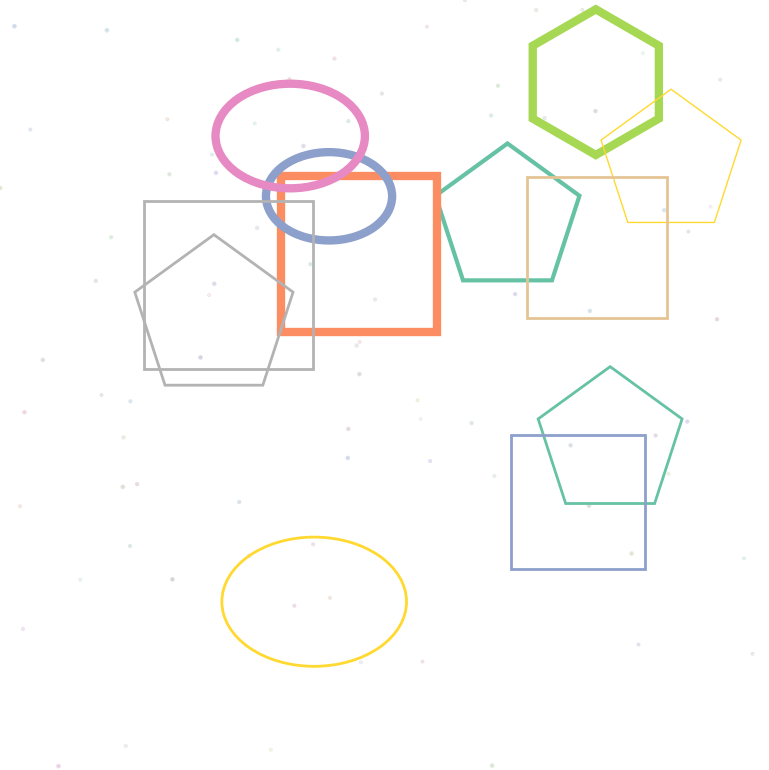[{"shape": "pentagon", "thickness": 1, "radius": 0.49, "center": [0.792, 0.426]}, {"shape": "pentagon", "thickness": 1.5, "radius": 0.49, "center": [0.659, 0.715]}, {"shape": "square", "thickness": 3, "radius": 0.51, "center": [0.466, 0.67]}, {"shape": "square", "thickness": 1, "radius": 0.43, "center": [0.751, 0.348]}, {"shape": "oval", "thickness": 3, "radius": 0.41, "center": [0.427, 0.745]}, {"shape": "oval", "thickness": 3, "radius": 0.49, "center": [0.377, 0.823]}, {"shape": "hexagon", "thickness": 3, "radius": 0.47, "center": [0.774, 0.893]}, {"shape": "oval", "thickness": 1, "radius": 0.6, "center": [0.408, 0.219]}, {"shape": "pentagon", "thickness": 0.5, "radius": 0.48, "center": [0.872, 0.788]}, {"shape": "square", "thickness": 1, "radius": 0.46, "center": [0.775, 0.678]}, {"shape": "pentagon", "thickness": 1, "radius": 0.54, "center": [0.278, 0.587]}, {"shape": "square", "thickness": 1, "radius": 0.55, "center": [0.297, 0.63]}]